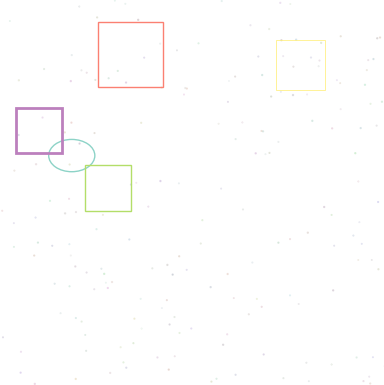[{"shape": "oval", "thickness": 1, "radius": 0.3, "center": [0.186, 0.596]}, {"shape": "square", "thickness": 1, "radius": 0.42, "center": [0.34, 0.857]}, {"shape": "square", "thickness": 1, "radius": 0.3, "center": [0.281, 0.512]}, {"shape": "square", "thickness": 2, "radius": 0.3, "center": [0.101, 0.661]}, {"shape": "square", "thickness": 0.5, "radius": 0.32, "center": [0.781, 0.831]}]